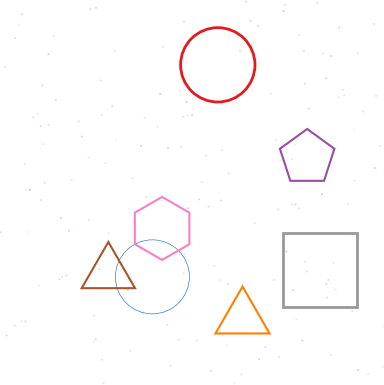[{"shape": "circle", "thickness": 2, "radius": 0.48, "center": [0.566, 0.832]}, {"shape": "circle", "thickness": 0.5, "radius": 0.48, "center": [0.396, 0.281]}, {"shape": "pentagon", "thickness": 1.5, "radius": 0.37, "center": [0.798, 0.591]}, {"shape": "triangle", "thickness": 1.5, "radius": 0.41, "center": [0.63, 0.174]}, {"shape": "triangle", "thickness": 1.5, "radius": 0.4, "center": [0.281, 0.291]}, {"shape": "hexagon", "thickness": 1.5, "radius": 0.41, "center": [0.421, 0.407]}, {"shape": "square", "thickness": 2, "radius": 0.48, "center": [0.832, 0.299]}]